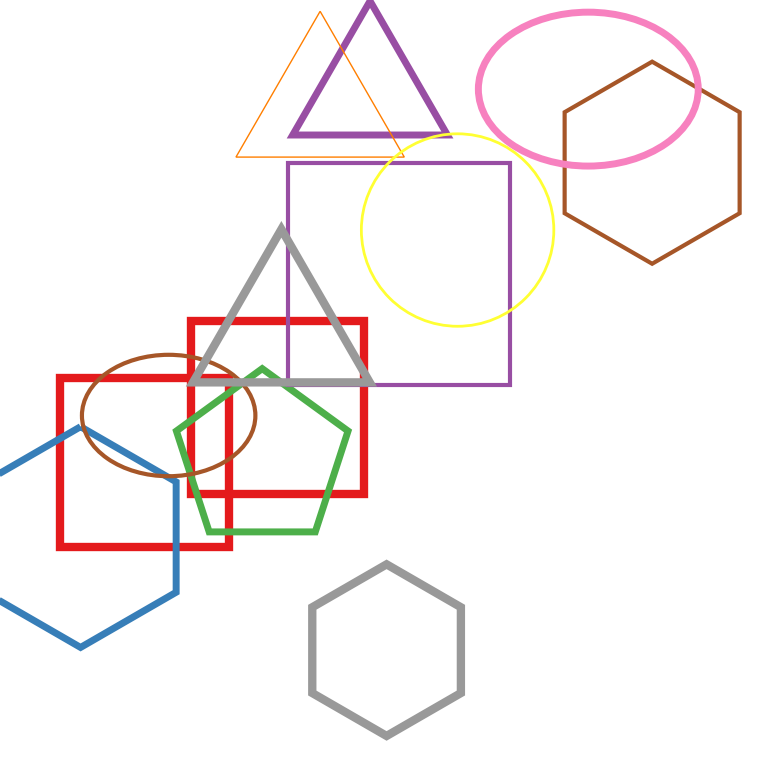[{"shape": "square", "thickness": 3, "radius": 0.55, "center": [0.188, 0.399]}, {"shape": "square", "thickness": 3, "radius": 0.56, "center": [0.361, 0.471]}, {"shape": "hexagon", "thickness": 2.5, "radius": 0.72, "center": [0.105, 0.303]}, {"shape": "pentagon", "thickness": 2.5, "radius": 0.59, "center": [0.341, 0.404]}, {"shape": "square", "thickness": 1.5, "radius": 0.72, "center": [0.518, 0.644]}, {"shape": "triangle", "thickness": 2.5, "radius": 0.58, "center": [0.481, 0.883]}, {"shape": "triangle", "thickness": 0.5, "radius": 0.63, "center": [0.416, 0.859]}, {"shape": "circle", "thickness": 1, "radius": 0.62, "center": [0.594, 0.701]}, {"shape": "oval", "thickness": 1.5, "radius": 0.56, "center": [0.219, 0.46]}, {"shape": "hexagon", "thickness": 1.5, "radius": 0.66, "center": [0.847, 0.789]}, {"shape": "oval", "thickness": 2.5, "radius": 0.71, "center": [0.764, 0.884]}, {"shape": "hexagon", "thickness": 3, "radius": 0.56, "center": [0.502, 0.156]}, {"shape": "triangle", "thickness": 3, "radius": 0.66, "center": [0.365, 0.57]}]